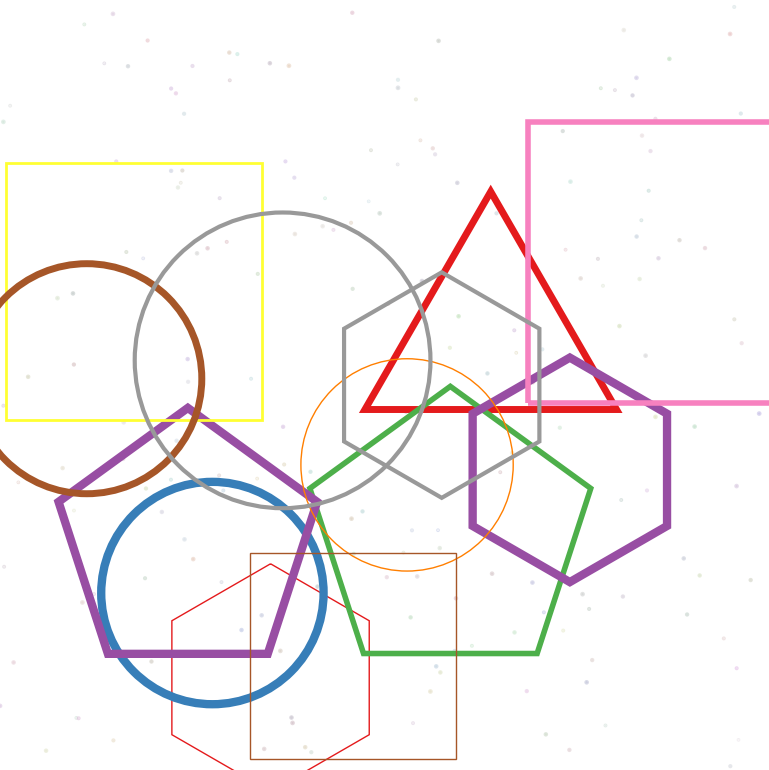[{"shape": "triangle", "thickness": 2.5, "radius": 0.94, "center": [0.637, 0.562]}, {"shape": "hexagon", "thickness": 0.5, "radius": 0.74, "center": [0.351, 0.12]}, {"shape": "circle", "thickness": 3, "radius": 0.72, "center": [0.276, 0.23]}, {"shape": "pentagon", "thickness": 2, "radius": 0.96, "center": [0.585, 0.306]}, {"shape": "pentagon", "thickness": 3, "radius": 0.88, "center": [0.244, 0.294]}, {"shape": "hexagon", "thickness": 3, "radius": 0.73, "center": [0.74, 0.39]}, {"shape": "circle", "thickness": 0.5, "radius": 0.69, "center": [0.529, 0.396]}, {"shape": "square", "thickness": 1, "radius": 0.83, "center": [0.174, 0.621]}, {"shape": "square", "thickness": 0.5, "radius": 0.67, "center": [0.459, 0.148]}, {"shape": "circle", "thickness": 2.5, "radius": 0.75, "center": [0.113, 0.508]}, {"shape": "square", "thickness": 2, "radius": 0.91, "center": [0.868, 0.659]}, {"shape": "circle", "thickness": 1.5, "radius": 0.96, "center": [0.367, 0.532]}, {"shape": "hexagon", "thickness": 1.5, "radius": 0.73, "center": [0.574, 0.5]}]